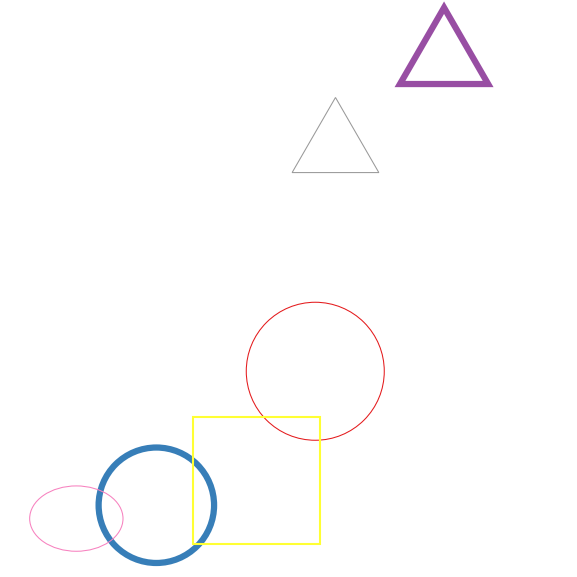[{"shape": "circle", "thickness": 0.5, "radius": 0.6, "center": [0.546, 0.356]}, {"shape": "circle", "thickness": 3, "radius": 0.5, "center": [0.271, 0.124]}, {"shape": "triangle", "thickness": 3, "radius": 0.44, "center": [0.769, 0.898]}, {"shape": "square", "thickness": 1, "radius": 0.55, "center": [0.444, 0.167]}, {"shape": "oval", "thickness": 0.5, "radius": 0.4, "center": [0.132, 0.101]}, {"shape": "triangle", "thickness": 0.5, "radius": 0.43, "center": [0.581, 0.744]}]